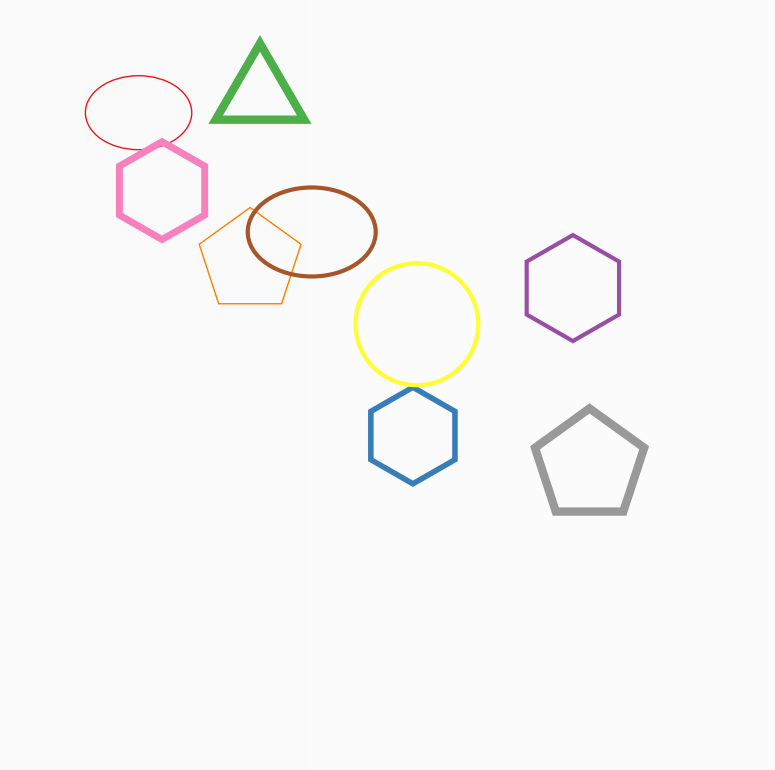[{"shape": "oval", "thickness": 0.5, "radius": 0.34, "center": [0.179, 0.854]}, {"shape": "hexagon", "thickness": 2, "radius": 0.31, "center": [0.533, 0.434]}, {"shape": "triangle", "thickness": 3, "radius": 0.33, "center": [0.335, 0.878]}, {"shape": "hexagon", "thickness": 1.5, "radius": 0.34, "center": [0.739, 0.626]}, {"shape": "pentagon", "thickness": 0.5, "radius": 0.35, "center": [0.323, 0.661]}, {"shape": "circle", "thickness": 1.5, "radius": 0.4, "center": [0.538, 0.579]}, {"shape": "oval", "thickness": 1.5, "radius": 0.41, "center": [0.402, 0.699]}, {"shape": "hexagon", "thickness": 2.5, "radius": 0.32, "center": [0.209, 0.752]}, {"shape": "pentagon", "thickness": 3, "radius": 0.37, "center": [0.761, 0.396]}]